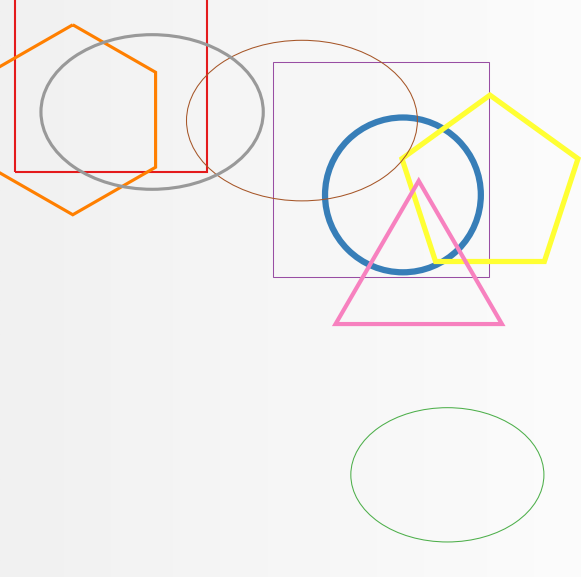[{"shape": "square", "thickness": 1, "radius": 0.83, "center": [0.192, 0.867]}, {"shape": "circle", "thickness": 3, "radius": 0.67, "center": [0.693, 0.662]}, {"shape": "oval", "thickness": 0.5, "radius": 0.83, "center": [0.77, 0.177]}, {"shape": "square", "thickness": 0.5, "radius": 0.93, "center": [0.655, 0.705]}, {"shape": "hexagon", "thickness": 1.5, "radius": 0.82, "center": [0.125, 0.792]}, {"shape": "pentagon", "thickness": 2.5, "radius": 0.8, "center": [0.843, 0.675]}, {"shape": "oval", "thickness": 0.5, "radius": 0.99, "center": [0.519, 0.79]}, {"shape": "triangle", "thickness": 2, "radius": 0.83, "center": [0.72, 0.521]}, {"shape": "oval", "thickness": 1.5, "radius": 0.96, "center": [0.262, 0.805]}]